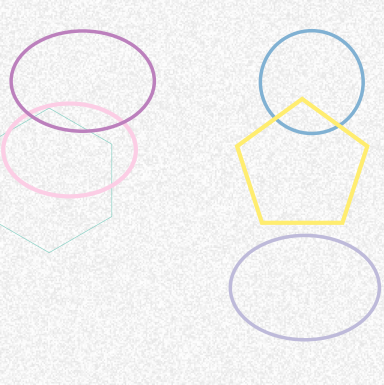[{"shape": "hexagon", "thickness": 0.5, "radius": 0.94, "center": [0.128, 0.532]}, {"shape": "oval", "thickness": 2.5, "radius": 0.97, "center": [0.792, 0.253]}, {"shape": "circle", "thickness": 2.5, "radius": 0.67, "center": [0.81, 0.787]}, {"shape": "oval", "thickness": 3, "radius": 0.86, "center": [0.181, 0.611]}, {"shape": "oval", "thickness": 2.5, "radius": 0.93, "center": [0.215, 0.789]}, {"shape": "pentagon", "thickness": 3, "radius": 0.89, "center": [0.785, 0.565]}]